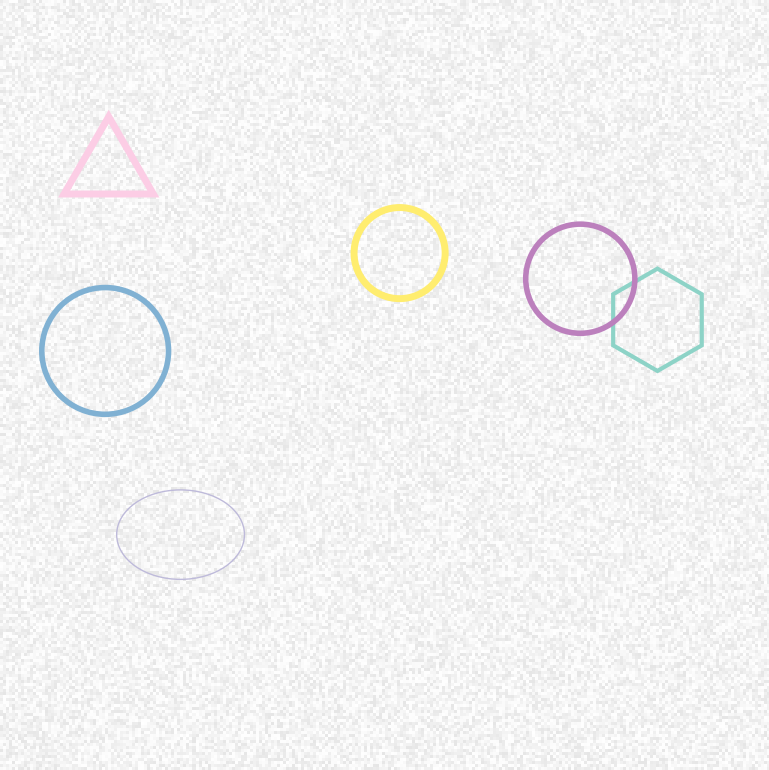[{"shape": "hexagon", "thickness": 1.5, "radius": 0.33, "center": [0.854, 0.585]}, {"shape": "oval", "thickness": 0.5, "radius": 0.41, "center": [0.235, 0.306]}, {"shape": "circle", "thickness": 2, "radius": 0.41, "center": [0.137, 0.544]}, {"shape": "triangle", "thickness": 2.5, "radius": 0.33, "center": [0.141, 0.782]}, {"shape": "circle", "thickness": 2, "radius": 0.35, "center": [0.754, 0.638]}, {"shape": "circle", "thickness": 2.5, "radius": 0.3, "center": [0.519, 0.671]}]